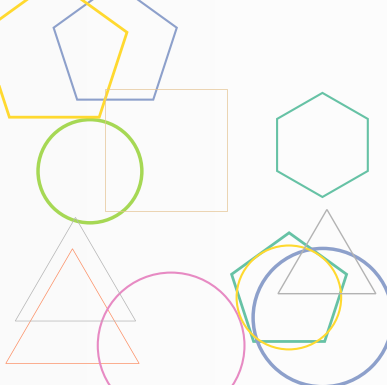[{"shape": "pentagon", "thickness": 2, "radius": 0.78, "center": [0.746, 0.239]}, {"shape": "hexagon", "thickness": 1.5, "radius": 0.68, "center": [0.832, 0.624]}, {"shape": "triangle", "thickness": 0.5, "radius": 0.99, "center": [0.187, 0.155]}, {"shape": "pentagon", "thickness": 1.5, "radius": 0.84, "center": [0.297, 0.876]}, {"shape": "circle", "thickness": 2.5, "radius": 0.9, "center": [0.833, 0.175]}, {"shape": "circle", "thickness": 1.5, "radius": 0.95, "center": [0.442, 0.103]}, {"shape": "circle", "thickness": 2.5, "radius": 0.67, "center": [0.232, 0.555]}, {"shape": "circle", "thickness": 1.5, "radius": 0.67, "center": [0.746, 0.227]}, {"shape": "pentagon", "thickness": 2, "radius": 0.99, "center": [0.14, 0.855]}, {"shape": "square", "thickness": 0.5, "radius": 0.79, "center": [0.428, 0.61]}, {"shape": "triangle", "thickness": 1, "radius": 0.73, "center": [0.844, 0.31]}, {"shape": "triangle", "thickness": 0.5, "radius": 0.9, "center": [0.195, 0.256]}]